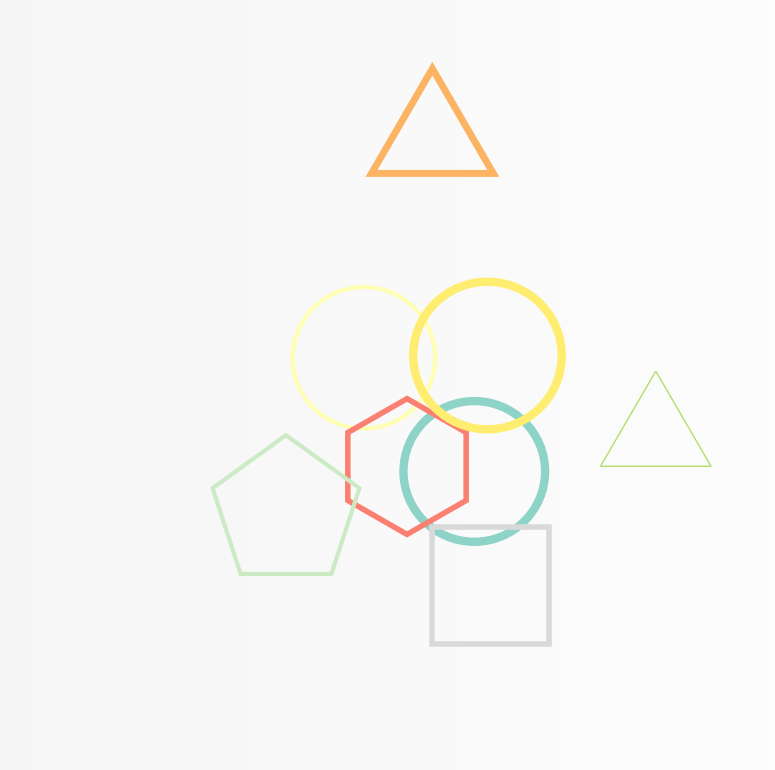[{"shape": "circle", "thickness": 3, "radius": 0.46, "center": [0.612, 0.388]}, {"shape": "circle", "thickness": 1.5, "radius": 0.46, "center": [0.47, 0.535]}, {"shape": "hexagon", "thickness": 2, "radius": 0.44, "center": [0.525, 0.394]}, {"shape": "triangle", "thickness": 2.5, "radius": 0.45, "center": [0.558, 0.82]}, {"shape": "triangle", "thickness": 0.5, "radius": 0.41, "center": [0.846, 0.436]}, {"shape": "square", "thickness": 2, "radius": 0.38, "center": [0.633, 0.24]}, {"shape": "pentagon", "thickness": 1.5, "radius": 0.5, "center": [0.369, 0.335]}, {"shape": "circle", "thickness": 3, "radius": 0.48, "center": [0.629, 0.538]}]